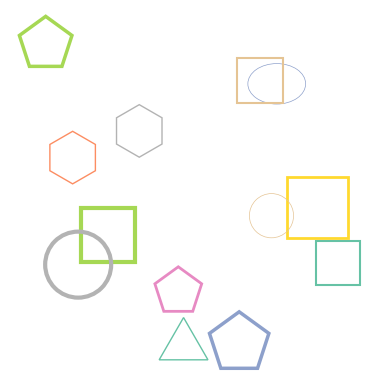[{"shape": "square", "thickness": 1.5, "radius": 0.29, "center": [0.877, 0.317]}, {"shape": "triangle", "thickness": 1, "radius": 0.37, "center": [0.477, 0.102]}, {"shape": "hexagon", "thickness": 1, "radius": 0.34, "center": [0.189, 0.591]}, {"shape": "oval", "thickness": 0.5, "radius": 0.38, "center": [0.719, 0.782]}, {"shape": "pentagon", "thickness": 2.5, "radius": 0.41, "center": [0.621, 0.109]}, {"shape": "pentagon", "thickness": 2, "radius": 0.32, "center": [0.463, 0.243]}, {"shape": "pentagon", "thickness": 2.5, "radius": 0.36, "center": [0.119, 0.886]}, {"shape": "square", "thickness": 3, "radius": 0.35, "center": [0.281, 0.39]}, {"shape": "square", "thickness": 2, "radius": 0.4, "center": [0.825, 0.461]}, {"shape": "square", "thickness": 1.5, "radius": 0.3, "center": [0.676, 0.79]}, {"shape": "circle", "thickness": 0.5, "radius": 0.29, "center": [0.705, 0.44]}, {"shape": "circle", "thickness": 3, "radius": 0.43, "center": [0.203, 0.313]}, {"shape": "hexagon", "thickness": 1, "radius": 0.34, "center": [0.362, 0.66]}]